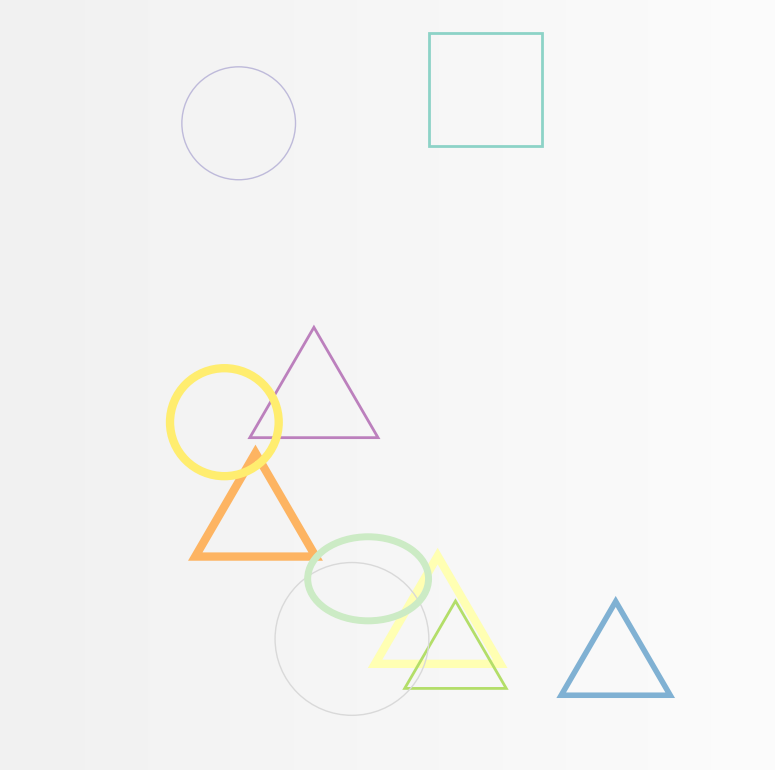[{"shape": "square", "thickness": 1, "radius": 0.37, "center": [0.627, 0.883]}, {"shape": "triangle", "thickness": 3, "radius": 0.47, "center": [0.565, 0.185]}, {"shape": "circle", "thickness": 0.5, "radius": 0.37, "center": [0.308, 0.84]}, {"shape": "triangle", "thickness": 2, "radius": 0.41, "center": [0.794, 0.138]}, {"shape": "triangle", "thickness": 3, "radius": 0.45, "center": [0.33, 0.322]}, {"shape": "triangle", "thickness": 1, "radius": 0.38, "center": [0.588, 0.144]}, {"shape": "circle", "thickness": 0.5, "radius": 0.5, "center": [0.454, 0.17]}, {"shape": "triangle", "thickness": 1, "radius": 0.48, "center": [0.405, 0.479]}, {"shape": "oval", "thickness": 2.5, "radius": 0.39, "center": [0.475, 0.248]}, {"shape": "circle", "thickness": 3, "radius": 0.35, "center": [0.289, 0.452]}]